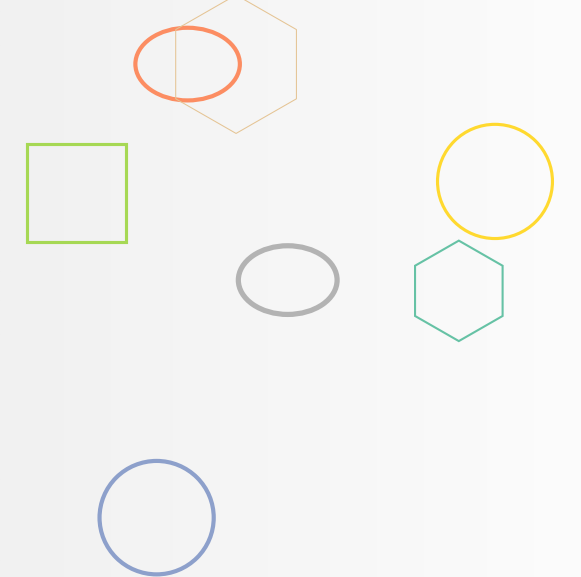[{"shape": "hexagon", "thickness": 1, "radius": 0.43, "center": [0.789, 0.495]}, {"shape": "oval", "thickness": 2, "radius": 0.45, "center": [0.323, 0.888]}, {"shape": "circle", "thickness": 2, "radius": 0.49, "center": [0.269, 0.103]}, {"shape": "square", "thickness": 1.5, "radius": 0.42, "center": [0.131, 0.665]}, {"shape": "circle", "thickness": 1.5, "radius": 0.49, "center": [0.852, 0.685]}, {"shape": "hexagon", "thickness": 0.5, "radius": 0.6, "center": [0.406, 0.888]}, {"shape": "oval", "thickness": 2.5, "radius": 0.42, "center": [0.495, 0.514]}]